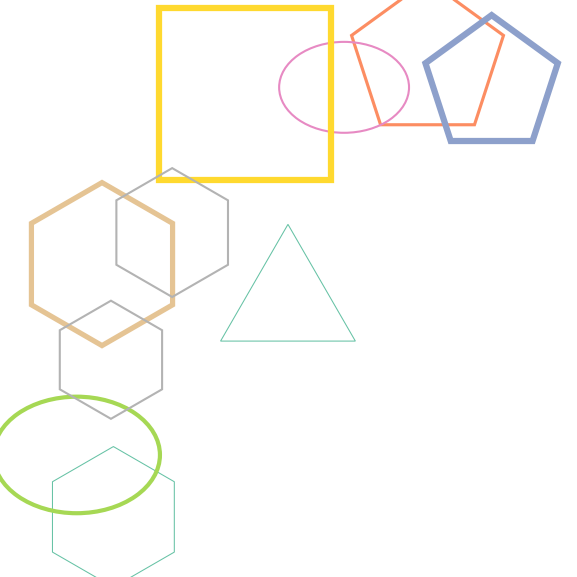[{"shape": "hexagon", "thickness": 0.5, "radius": 0.61, "center": [0.196, 0.104]}, {"shape": "triangle", "thickness": 0.5, "radius": 0.67, "center": [0.499, 0.476]}, {"shape": "pentagon", "thickness": 1.5, "radius": 0.69, "center": [0.74, 0.895]}, {"shape": "pentagon", "thickness": 3, "radius": 0.6, "center": [0.851, 0.852]}, {"shape": "oval", "thickness": 1, "radius": 0.56, "center": [0.596, 0.848]}, {"shape": "oval", "thickness": 2, "radius": 0.72, "center": [0.133, 0.211]}, {"shape": "square", "thickness": 3, "radius": 0.74, "center": [0.425, 0.836]}, {"shape": "hexagon", "thickness": 2.5, "radius": 0.71, "center": [0.177, 0.542]}, {"shape": "hexagon", "thickness": 1, "radius": 0.51, "center": [0.192, 0.376]}, {"shape": "hexagon", "thickness": 1, "radius": 0.56, "center": [0.298, 0.596]}]